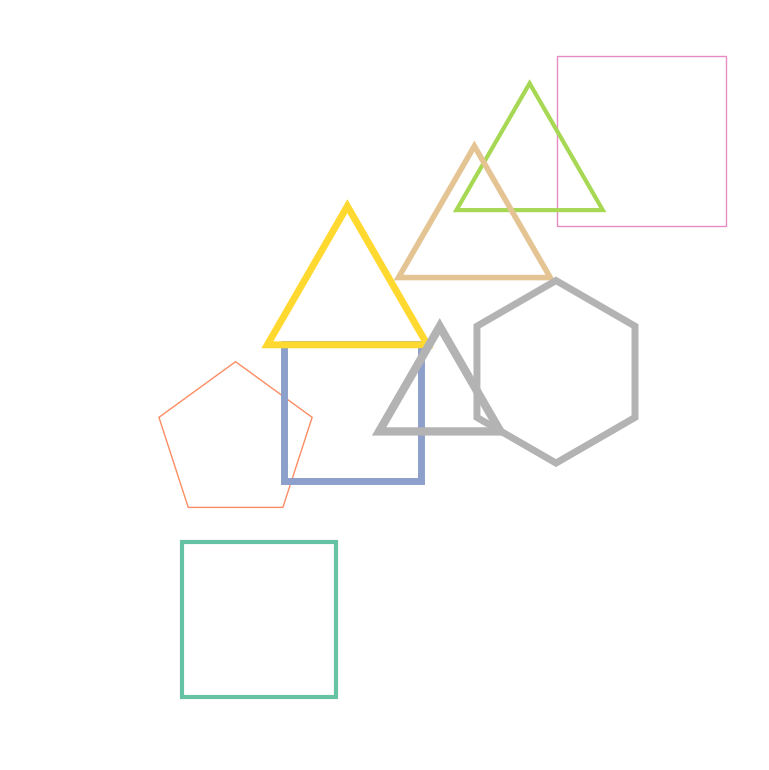[{"shape": "square", "thickness": 1.5, "radius": 0.5, "center": [0.336, 0.195]}, {"shape": "pentagon", "thickness": 0.5, "radius": 0.52, "center": [0.306, 0.426]}, {"shape": "square", "thickness": 2.5, "radius": 0.45, "center": [0.458, 0.464]}, {"shape": "square", "thickness": 0.5, "radius": 0.55, "center": [0.833, 0.817]}, {"shape": "triangle", "thickness": 1.5, "radius": 0.55, "center": [0.688, 0.782]}, {"shape": "triangle", "thickness": 2.5, "radius": 0.6, "center": [0.451, 0.612]}, {"shape": "triangle", "thickness": 2, "radius": 0.57, "center": [0.616, 0.696]}, {"shape": "hexagon", "thickness": 2.5, "radius": 0.59, "center": [0.722, 0.517]}, {"shape": "triangle", "thickness": 3, "radius": 0.45, "center": [0.571, 0.485]}]